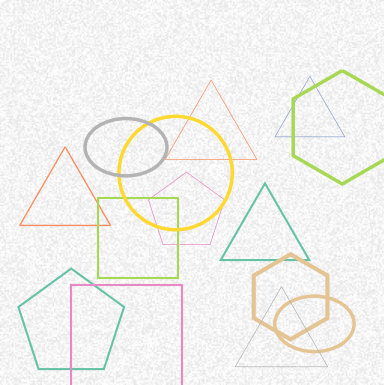[{"shape": "triangle", "thickness": 1.5, "radius": 0.66, "center": [0.688, 0.391]}, {"shape": "pentagon", "thickness": 1.5, "radius": 0.72, "center": [0.185, 0.158]}, {"shape": "triangle", "thickness": 0.5, "radius": 0.69, "center": [0.548, 0.655]}, {"shape": "triangle", "thickness": 1, "radius": 0.68, "center": [0.169, 0.483]}, {"shape": "triangle", "thickness": 0.5, "radius": 0.52, "center": [0.805, 0.697]}, {"shape": "square", "thickness": 1.5, "radius": 0.72, "center": [0.328, 0.117]}, {"shape": "pentagon", "thickness": 0.5, "radius": 0.52, "center": [0.485, 0.449]}, {"shape": "hexagon", "thickness": 2.5, "radius": 0.74, "center": [0.889, 0.669]}, {"shape": "square", "thickness": 1.5, "radius": 0.52, "center": [0.358, 0.383]}, {"shape": "circle", "thickness": 2.5, "radius": 0.74, "center": [0.456, 0.551]}, {"shape": "hexagon", "thickness": 3, "radius": 0.55, "center": [0.755, 0.229]}, {"shape": "oval", "thickness": 2.5, "radius": 0.52, "center": [0.817, 0.159]}, {"shape": "oval", "thickness": 2.5, "radius": 0.53, "center": [0.327, 0.618]}, {"shape": "triangle", "thickness": 0.5, "radius": 0.69, "center": [0.731, 0.117]}]